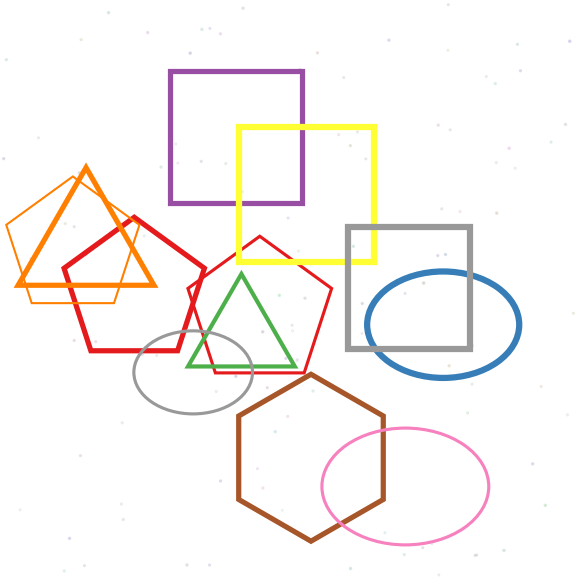[{"shape": "pentagon", "thickness": 1.5, "radius": 0.65, "center": [0.45, 0.459]}, {"shape": "pentagon", "thickness": 2.5, "radius": 0.64, "center": [0.232, 0.495]}, {"shape": "oval", "thickness": 3, "radius": 0.66, "center": [0.767, 0.437]}, {"shape": "triangle", "thickness": 2, "radius": 0.53, "center": [0.418, 0.418]}, {"shape": "square", "thickness": 2.5, "radius": 0.57, "center": [0.409, 0.762]}, {"shape": "pentagon", "thickness": 1, "radius": 0.61, "center": [0.126, 0.572]}, {"shape": "triangle", "thickness": 2.5, "radius": 0.68, "center": [0.149, 0.573]}, {"shape": "square", "thickness": 3, "radius": 0.58, "center": [0.53, 0.663]}, {"shape": "hexagon", "thickness": 2.5, "radius": 0.72, "center": [0.539, 0.207]}, {"shape": "oval", "thickness": 1.5, "radius": 0.72, "center": [0.702, 0.157]}, {"shape": "square", "thickness": 3, "radius": 0.52, "center": [0.708, 0.5]}, {"shape": "oval", "thickness": 1.5, "radius": 0.51, "center": [0.335, 0.354]}]